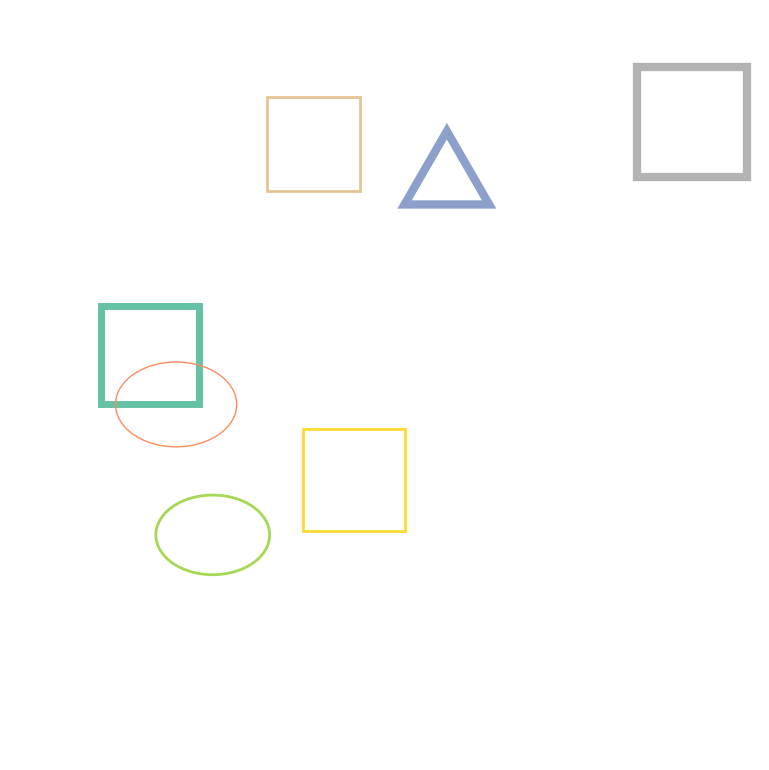[{"shape": "square", "thickness": 2.5, "radius": 0.32, "center": [0.195, 0.538]}, {"shape": "oval", "thickness": 0.5, "radius": 0.39, "center": [0.229, 0.475]}, {"shape": "triangle", "thickness": 3, "radius": 0.32, "center": [0.58, 0.766]}, {"shape": "oval", "thickness": 1, "radius": 0.37, "center": [0.276, 0.305]}, {"shape": "square", "thickness": 1, "radius": 0.33, "center": [0.459, 0.377]}, {"shape": "square", "thickness": 1, "radius": 0.3, "center": [0.407, 0.813]}, {"shape": "square", "thickness": 3, "radius": 0.35, "center": [0.899, 0.842]}]